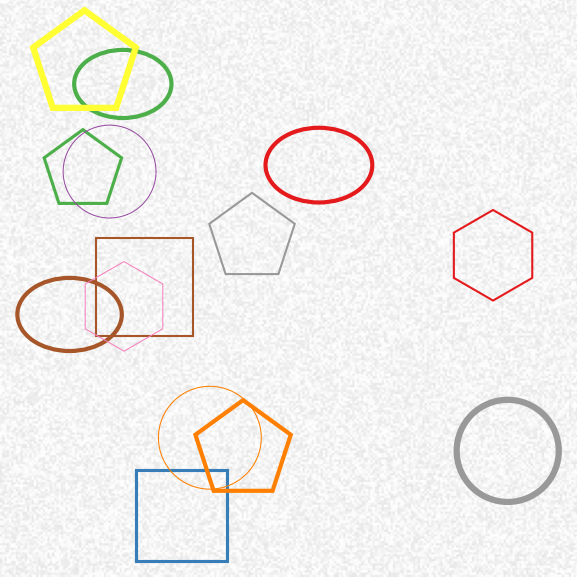[{"shape": "hexagon", "thickness": 1, "radius": 0.39, "center": [0.854, 0.557]}, {"shape": "oval", "thickness": 2, "radius": 0.46, "center": [0.552, 0.713]}, {"shape": "square", "thickness": 1.5, "radius": 0.39, "center": [0.314, 0.107]}, {"shape": "pentagon", "thickness": 1.5, "radius": 0.35, "center": [0.144, 0.704]}, {"shape": "oval", "thickness": 2, "radius": 0.42, "center": [0.213, 0.854]}, {"shape": "circle", "thickness": 0.5, "radius": 0.4, "center": [0.19, 0.702]}, {"shape": "circle", "thickness": 0.5, "radius": 0.45, "center": [0.363, 0.241]}, {"shape": "pentagon", "thickness": 2, "radius": 0.43, "center": [0.421, 0.219]}, {"shape": "pentagon", "thickness": 3, "radius": 0.47, "center": [0.146, 0.888]}, {"shape": "square", "thickness": 1, "radius": 0.42, "center": [0.25, 0.502]}, {"shape": "oval", "thickness": 2, "radius": 0.45, "center": [0.12, 0.455]}, {"shape": "hexagon", "thickness": 0.5, "radius": 0.39, "center": [0.215, 0.469]}, {"shape": "pentagon", "thickness": 1, "radius": 0.39, "center": [0.436, 0.587]}, {"shape": "circle", "thickness": 3, "radius": 0.44, "center": [0.879, 0.218]}]